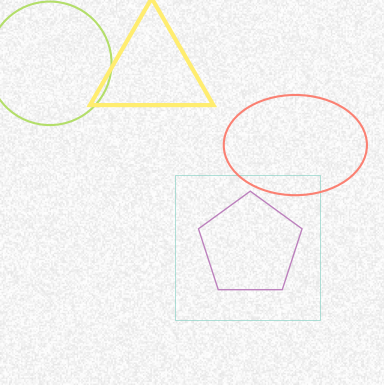[{"shape": "square", "thickness": 0.5, "radius": 0.94, "center": [0.642, 0.356]}, {"shape": "oval", "thickness": 1.5, "radius": 0.93, "center": [0.767, 0.623]}, {"shape": "circle", "thickness": 1.5, "radius": 0.8, "center": [0.129, 0.836]}, {"shape": "pentagon", "thickness": 1, "radius": 0.71, "center": [0.65, 0.362]}, {"shape": "triangle", "thickness": 3, "radius": 0.93, "center": [0.394, 0.82]}]